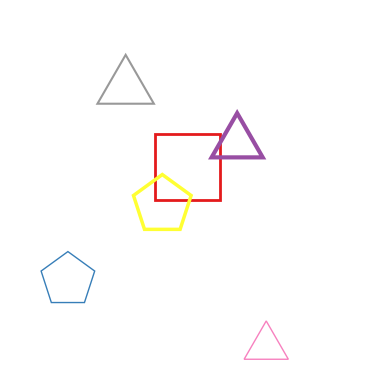[{"shape": "square", "thickness": 2, "radius": 0.43, "center": [0.488, 0.566]}, {"shape": "pentagon", "thickness": 1, "radius": 0.37, "center": [0.176, 0.273]}, {"shape": "triangle", "thickness": 3, "radius": 0.38, "center": [0.616, 0.63]}, {"shape": "pentagon", "thickness": 2.5, "radius": 0.39, "center": [0.422, 0.468]}, {"shape": "triangle", "thickness": 1, "radius": 0.33, "center": [0.691, 0.1]}, {"shape": "triangle", "thickness": 1.5, "radius": 0.42, "center": [0.326, 0.773]}]